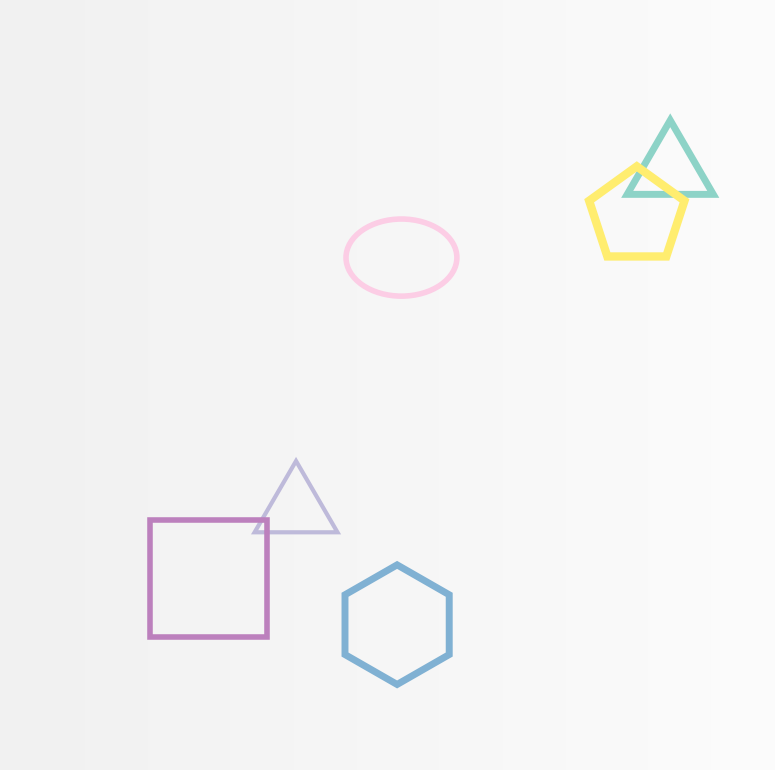[{"shape": "triangle", "thickness": 2.5, "radius": 0.32, "center": [0.865, 0.78]}, {"shape": "triangle", "thickness": 1.5, "radius": 0.31, "center": [0.382, 0.34]}, {"shape": "hexagon", "thickness": 2.5, "radius": 0.39, "center": [0.512, 0.189]}, {"shape": "oval", "thickness": 2, "radius": 0.36, "center": [0.518, 0.665]}, {"shape": "square", "thickness": 2, "radius": 0.38, "center": [0.269, 0.248]}, {"shape": "pentagon", "thickness": 3, "radius": 0.32, "center": [0.822, 0.719]}]